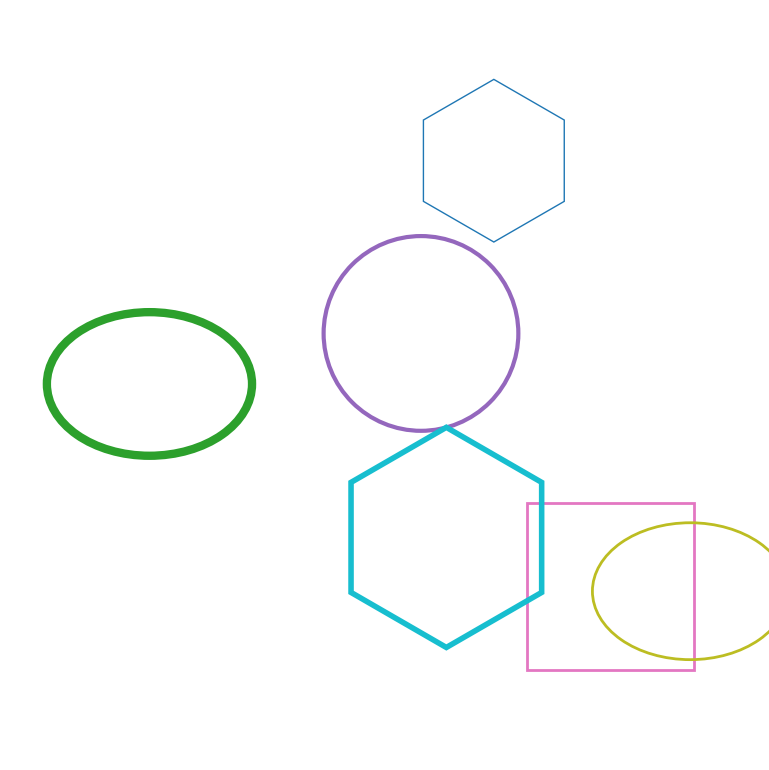[{"shape": "hexagon", "thickness": 0.5, "radius": 0.53, "center": [0.641, 0.791]}, {"shape": "oval", "thickness": 3, "radius": 0.67, "center": [0.194, 0.501]}, {"shape": "circle", "thickness": 1.5, "radius": 0.63, "center": [0.547, 0.567]}, {"shape": "square", "thickness": 1, "radius": 0.54, "center": [0.793, 0.238]}, {"shape": "oval", "thickness": 1, "radius": 0.63, "center": [0.896, 0.232]}, {"shape": "hexagon", "thickness": 2, "radius": 0.71, "center": [0.58, 0.302]}]